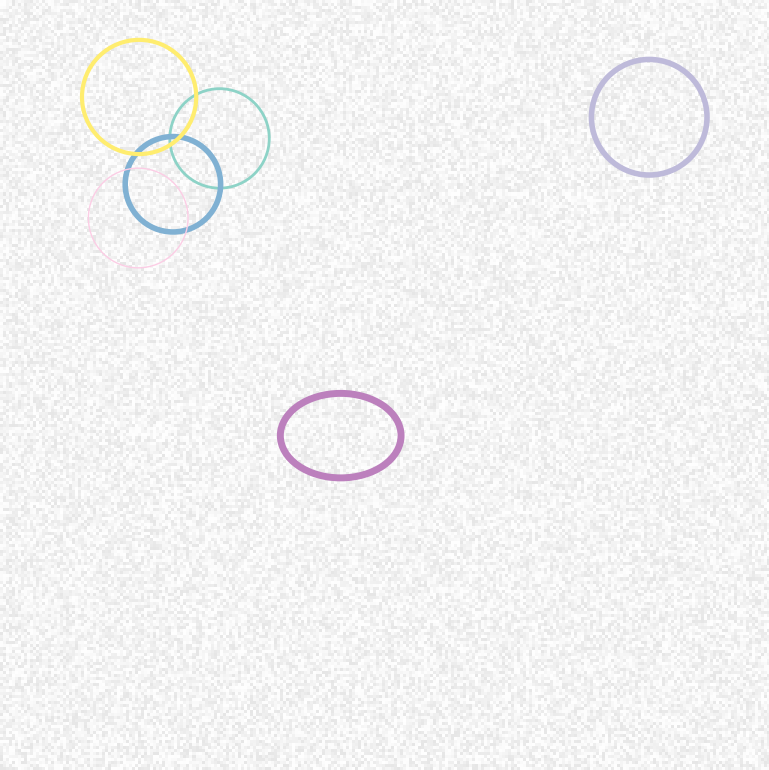[{"shape": "circle", "thickness": 1, "radius": 0.32, "center": [0.285, 0.82]}, {"shape": "circle", "thickness": 2, "radius": 0.38, "center": [0.843, 0.848]}, {"shape": "circle", "thickness": 2, "radius": 0.31, "center": [0.225, 0.761]}, {"shape": "circle", "thickness": 0.5, "radius": 0.32, "center": [0.18, 0.717]}, {"shape": "oval", "thickness": 2.5, "radius": 0.39, "center": [0.442, 0.434]}, {"shape": "circle", "thickness": 1.5, "radius": 0.37, "center": [0.181, 0.874]}]